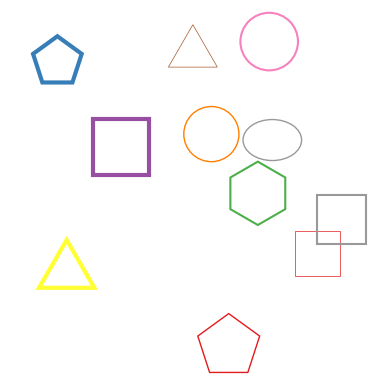[{"shape": "square", "thickness": 0.5, "radius": 0.29, "center": [0.824, 0.342]}, {"shape": "pentagon", "thickness": 1, "radius": 0.42, "center": [0.594, 0.101]}, {"shape": "pentagon", "thickness": 3, "radius": 0.33, "center": [0.149, 0.839]}, {"shape": "hexagon", "thickness": 1.5, "radius": 0.41, "center": [0.67, 0.498]}, {"shape": "square", "thickness": 3, "radius": 0.36, "center": [0.313, 0.619]}, {"shape": "circle", "thickness": 1, "radius": 0.36, "center": [0.549, 0.652]}, {"shape": "triangle", "thickness": 3, "radius": 0.41, "center": [0.173, 0.294]}, {"shape": "triangle", "thickness": 0.5, "radius": 0.37, "center": [0.501, 0.862]}, {"shape": "circle", "thickness": 1.5, "radius": 0.37, "center": [0.699, 0.892]}, {"shape": "square", "thickness": 1.5, "radius": 0.32, "center": [0.887, 0.43]}, {"shape": "oval", "thickness": 1, "radius": 0.38, "center": [0.707, 0.636]}]